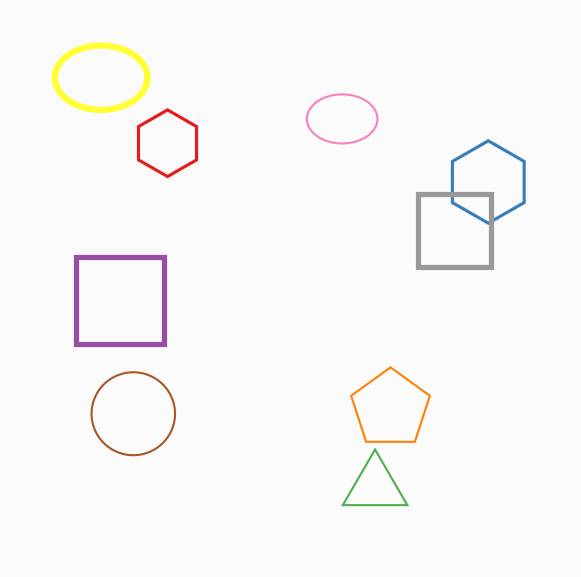[{"shape": "hexagon", "thickness": 1.5, "radius": 0.29, "center": [0.288, 0.751]}, {"shape": "hexagon", "thickness": 1.5, "radius": 0.36, "center": [0.84, 0.684]}, {"shape": "triangle", "thickness": 1, "radius": 0.32, "center": [0.645, 0.157]}, {"shape": "square", "thickness": 2.5, "radius": 0.38, "center": [0.207, 0.479]}, {"shape": "pentagon", "thickness": 1, "radius": 0.36, "center": [0.672, 0.292]}, {"shape": "oval", "thickness": 3, "radius": 0.4, "center": [0.174, 0.865]}, {"shape": "circle", "thickness": 1, "radius": 0.36, "center": [0.229, 0.283]}, {"shape": "oval", "thickness": 1, "radius": 0.3, "center": [0.589, 0.793]}, {"shape": "square", "thickness": 2.5, "radius": 0.31, "center": [0.782, 0.6]}]